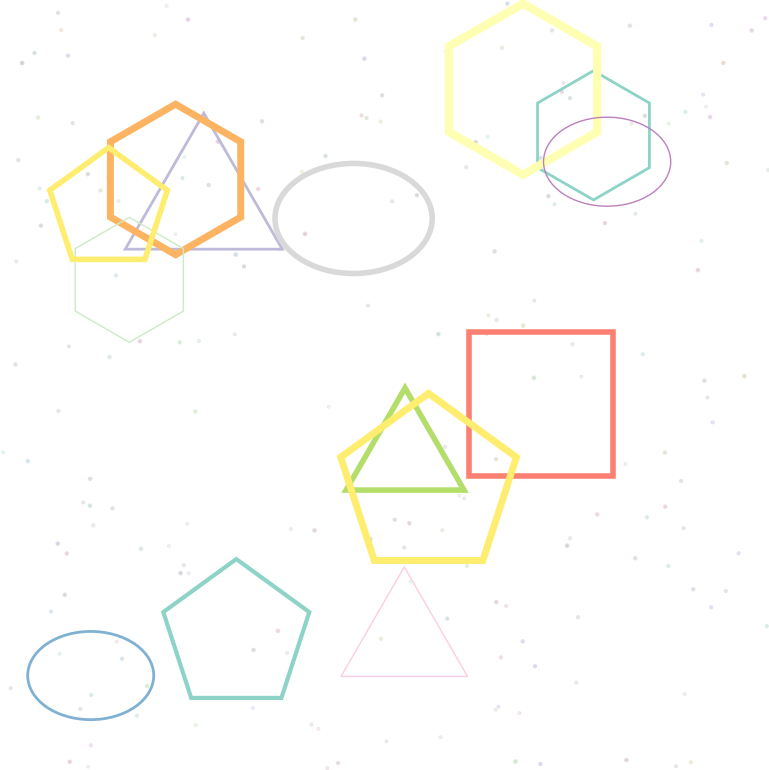[{"shape": "pentagon", "thickness": 1.5, "radius": 0.5, "center": [0.307, 0.174]}, {"shape": "hexagon", "thickness": 1, "radius": 0.42, "center": [0.771, 0.824]}, {"shape": "hexagon", "thickness": 3, "radius": 0.56, "center": [0.679, 0.884]}, {"shape": "triangle", "thickness": 1, "radius": 0.59, "center": [0.265, 0.735]}, {"shape": "square", "thickness": 2, "radius": 0.47, "center": [0.703, 0.475]}, {"shape": "oval", "thickness": 1, "radius": 0.41, "center": [0.118, 0.123]}, {"shape": "hexagon", "thickness": 2.5, "radius": 0.49, "center": [0.228, 0.767]}, {"shape": "triangle", "thickness": 2, "radius": 0.44, "center": [0.526, 0.408]}, {"shape": "triangle", "thickness": 0.5, "radius": 0.47, "center": [0.525, 0.169]}, {"shape": "oval", "thickness": 2, "radius": 0.51, "center": [0.459, 0.716]}, {"shape": "oval", "thickness": 0.5, "radius": 0.41, "center": [0.788, 0.79]}, {"shape": "hexagon", "thickness": 0.5, "radius": 0.41, "center": [0.168, 0.637]}, {"shape": "pentagon", "thickness": 2, "radius": 0.4, "center": [0.141, 0.728]}, {"shape": "pentagon", "thickness": 2.5, "radius": 0.6, "center": [0.557, 0.369]}]